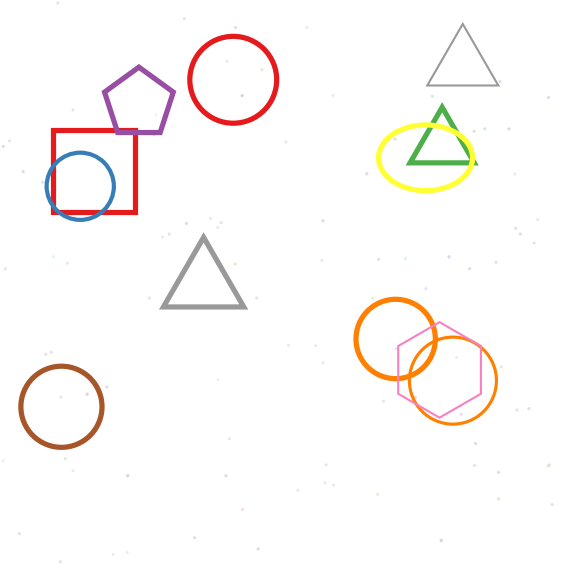[{"shape": "circle", "thickness": 2.5, "radius": 0.38, "center": [0.404, 0.861]}, {"shape": "square", "thickness": 2.5, "radius": 0.36, "center": [0.163, 0.703]}, {"shape": "circle", "thickness": 2, "radius": 0.29, "center": [0.139, 0.677]}, {"shape": "triangle", "thickness": 2.5, "radius": 0.32, "center": [0.766, 0.749]}, {"shape": "pentagon", "thickness": 2.5, "radius": 0.31, "center": [0.241, 0.82]}, {"shape": "circle", "thickness": 2.5, "radius": 0.34, "center": [0.685, 0.412]}, {"shape": "circle", "thickness": 1.5, "radius": 0.38, "center": [0.784, 0.34]}, {"shape": "oval", "thickness": 2.5, "radius": 0.41, "center": [0.737, 0.726]}, {"shape": "circle", "thickness": 2.5, "radius": 0.35, "center": [0.106, 0.295]}, {"shape": "hexagon", "thickness": 1, "radius": 0.41, "center": [0.761, 0.359]}, {"shape": "triangle", "thickness": 2.5, "radius": 0.4, "center": [0.353, 0.508]}, {"shape": "triangle", "thickness": 1, "radius": 0.36, "center": [0.801, 0.887]}]